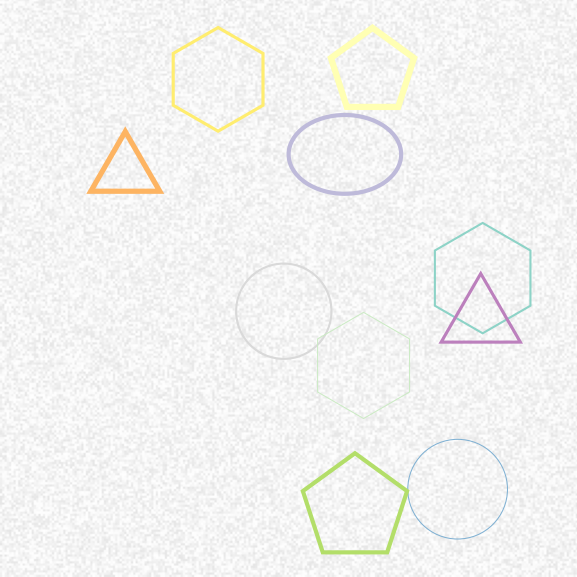[{"shape": "hexagon", "thickness": 1, "radius": 0.48, "center": [0.836, 0.518]}, {"shape": "pentagon", "thickness": 3, "radius": 0.38, "center": [0.645, 0.875]}, {"shape": "oval", "thickness": 2, "radius": 0.49, "center": [0.597, 0.732]}, {"shape": "circle", "thickness": 0.5, "radius": 0.43, "center": [0.792, 0.152]}, {"shape": "triangle", "thickness": 2.5, "radius": 0.34, "center": [0.217, 0.702]}, {"shape": "pentagon", "thickness": 2, "radius": 0.47, "center": [0.615, 0.119]}, {"shape": "circle", "thickness": 1, "radius": 0.41, "center": [0.491, 0.46]}, {"shape": "triangle", "thickness": 1.5, "radius": 0.4, "center": [0.832, 0.446]}, {"shape": "hexagon", "thickness": 0.5, "radius": 0.46, "center": [0.63, 0.366]}, {"shape": "hexagon", "thickness": 1.5, "radius": 0.45, "center": [0.378, 0.862]}]